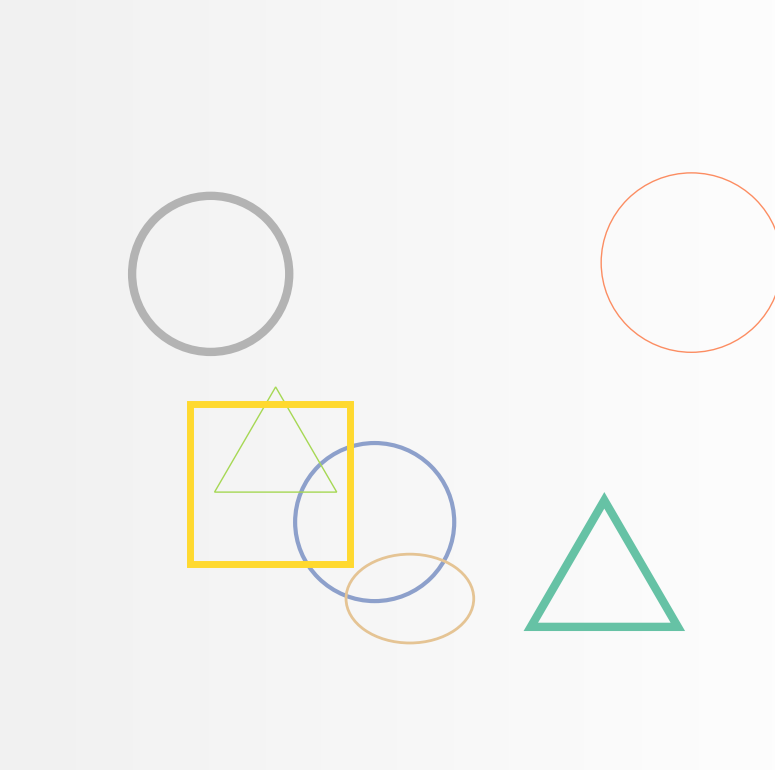[{"shape": "triangle", "thickness": 3, "radius": 0.55, "center": [0.78, 0.241]}, {"shape": "circle", "thickness": 0.5, "radius": 0.58, "center": [0.892, 0.659]}, {"shape": "circle", "thickness": 1.5, "radius": 0.51, "center": [0.483, 0.322]}, {"shape": "triangle", "thickness": 0.5, "radius": 0.46, "center": [0.356, 0.406]}, {"shape": "square", "thickness": 2.5, "radius": 0.52, "center": [0.349, 0.371]}, {"shape": "oval", "thickness": 1, "radius": 0.41, "center": [0.529, 0.223]}, {"shape": "circle", "thickness": 3, "radius": 0.51, "center": [0.272, 0.644]}]